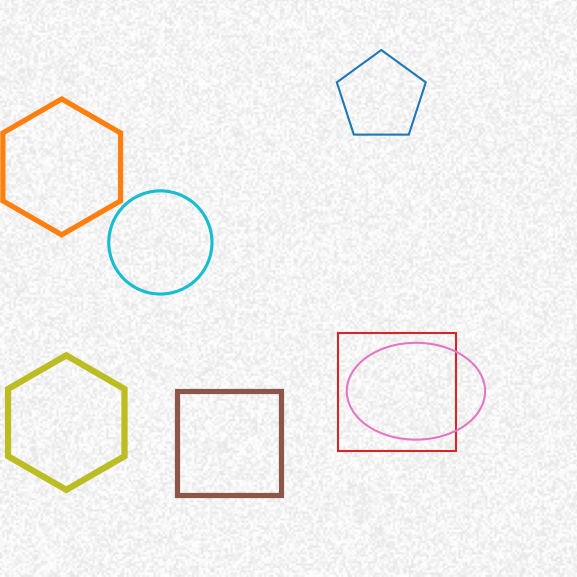[{"shape": "pentagon", "thickness": 1, "radius": 0.4, "center": [0.66, 0.832]}, {"shape": "hexagon", "thickness": 2.5, "radius": 0.59, "center": [0.107, 0.71]}, {"shape": "square", "thickness": 1, "radius": 0.51, "center": [0.688, 0.32]}, {"shape": "square", "thickness": 2.5, "radius": 0.45, "center": [0.397, 0.232]}, {"shape": "oval", "thickness": 1, "radius": 0.6, "center": [0.72, 0.322]}, {"shape": "hexagon", "thickness": 3, "radius": 0.58, "center": [0.115, 0.267]}, {"shape": "circle", "thickness": 1.5, "radius": 0.45, "center": [0.278, 0.579]}]